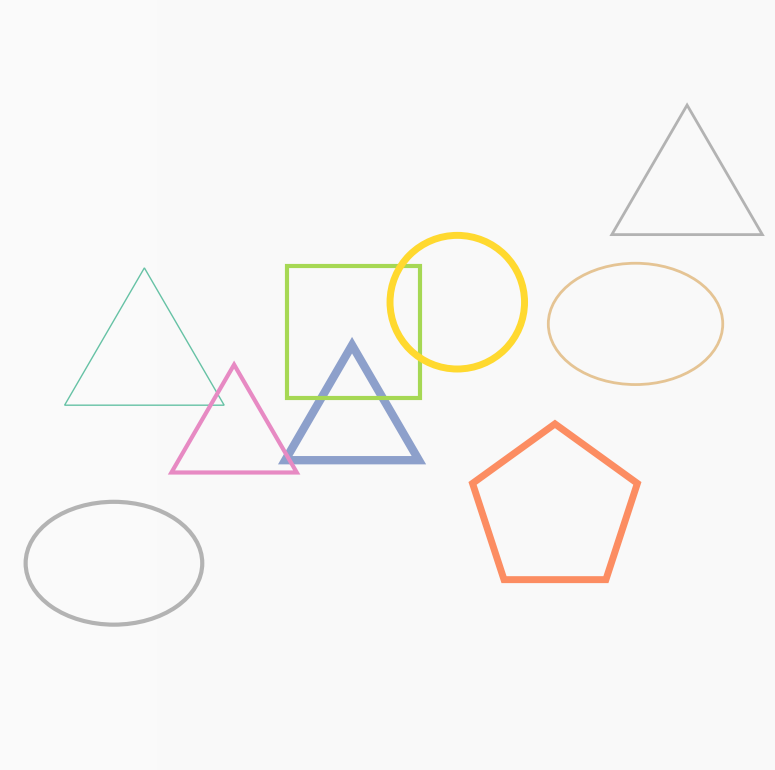[{"shape": "triangle", "thickness": 0.5, "radius": 0.59, "center": [0.186, 0.533]}, {"shape": "pentagon", "thickness": 2.5, "radius": 0.56, "center": [0.716, 0.338]}, {"shape": "triangle", "thickness": 3, "radius": 0.5, "center": [0.454, 0.452]}, {"shape": "triangle", "thickness": 1.5, "radius": 0.47, "center": [0.302, 0.433]}, {"shape": "square", "thickness": 1.5, "radius": 0.43, "center": [0.456, 0.568]}, {"shape": "circle", "thickness": 2.5, "radius": 0.43, "center": [0.59, 0.608]}, {"shape": "oval", "thickness": 1, "radius": 0.56, "center": [0.82, 0.579]}, {"shape": "oval", "thickness": 1.5, "radius": 0.57, "center": [0.147, 0.269]}, {"shape": "triangle", "thickness": 1, "radius": 0.56, "center": [0.887, 0.751]}]